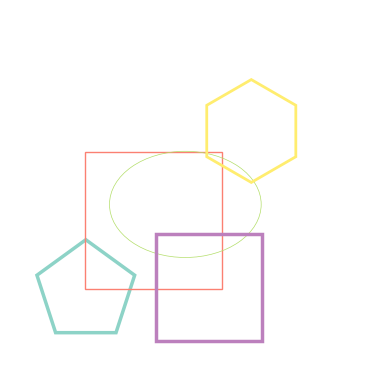[{"shape": "pentagon", "thickness": 2.5, "radius": 0.67, "center": [0.223, 0.244]}, {"shape": "square", "thickness": 1, "radius": 0.89, "center": [0.399, 0.428]}, {"shape": "oval", "thickness": 0.5, "radius": 0.99, "center": [0.481, 0.469]}, {"shape": "square", "thickness": 2.5, "radius": 0.69, "center": [0.543, 0.253]}, {"shape": "hexagon", "thickness": 2, "radius": 0.67, "center": [0.653, 0.66]}]